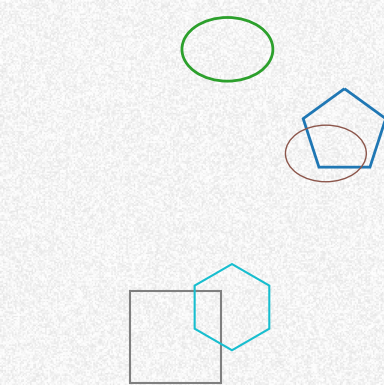[{"shape": "pentagon", "thickness": 2, "radius": 0.56, "center": [0.895, 0.657]}, {"shape": "oval", "thickness": 2, "radius": 0.59, "center": [0.591, 0.872]}, {"shape": "oval", "thickness": 1, "radius": 0.52, "center": [0.846, 0.601]}, {"shape": "square", "thickness": 1.5, "radius": 0.59, "center": [0.455, 0.125]}, {"shape": "hexagon", "thickness": 1.5, "radius": 0.56, "center": [0.603, 0.202]}]